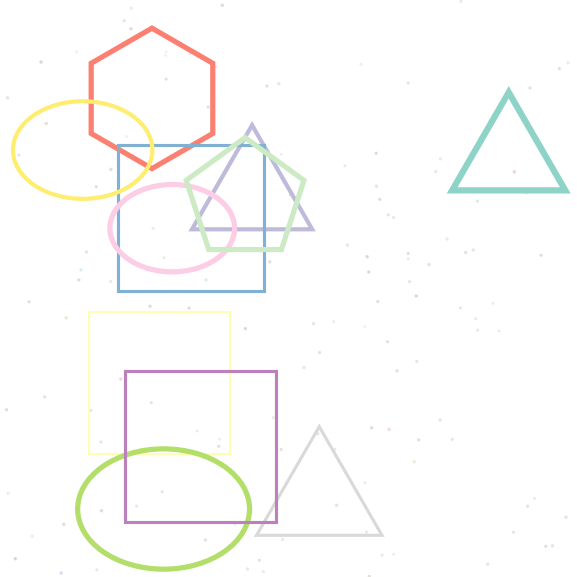[{"shape": "triangle", "thickness": 3, "radius": 0.57, "center": [0.881, 0.726]}, {"shape": "square", "thickness": 1, "radius": 0.61, "center": [0.276, 0.336]}, {"shape": "triangle", "thickness": 2, "radius": 0.6, "center": [0.436, 0.662]}, {"shape": "hexagon", "thickness": 2.5, "radius": 0.61, "center": [0.263, 0.829]}, {"shape": "square", "thickness": 1.5, "radius": 0.63, "center": [0.331, 0.622]}, {"shape": "oval", "thickness": 2.5, "radius": 0.74, "center": [0.283, 0.118]}, {"shape": "oval", "thickness": 2.5, "radius": 0.54, "center": [0.298, 0.604]}, {"shape": "triangle", "thickness": 1.5, "radius": 0.63, "center": [0.553, 0.135]}, {"shape": "square", "thickness": 1.5, "radius": 0.65, "center": [0.348, 0.226]}, {"shape": "pentagon", "thickness": 2.5, "radius": 0.54, "center": [0.424, 0.654]}, {"shape": "oval", "thickness": 2, "radius": 0.6, "center": [0.143, 0.739]}]